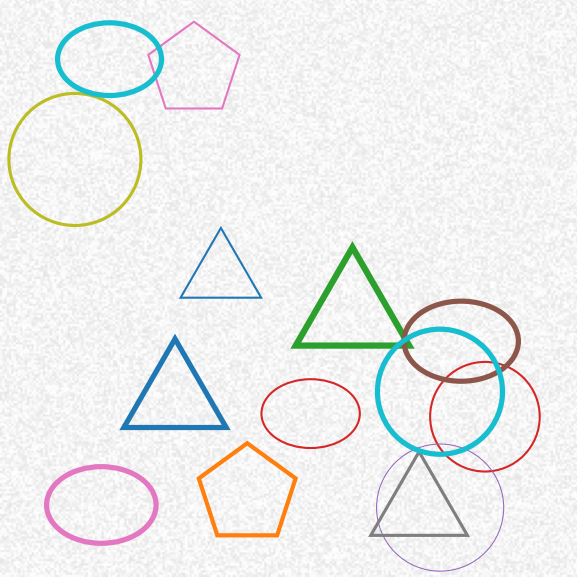[{"shape": "triangle", "thickness": 1, "radius": 0.4, "center": [0.382, 0.524]}, {"shape": "triangle", "thickness": 2.5, "radius": 0.51, "center": [0.303, 0.31]}, {"shape": "pentagon", "thickness": 2, "radius": 0.44, "center": [0.428, 0.143]}, {"shape": "triangle", "thickness": 3, "radius": 0.57, "center": [0.61, 0.457]}, {"shape": "circle", "thickness": 1, "radius": 0.47, "center": [0.84, 0.278]}, {"shape": "oval", "thickness": 1, "radius": 0.43, "center": [0.538, 0.283]}, {"shape": "circle", "thickness": 0.5, "radius": 0.55, "center": [0.762, 0.12]}, {"shape": "oval", "thickness": 2.5, "radius": 0.5, "center": [0.799, 0.408]}, {"shape": "oval", "thickness": 2.5, "radius": 0.47, "center": [0.175, 0.125]}, {"shape": "pentagon", "thickness": 1, "radius": 0.42, "center": [0.336, 0.878]}, {"shape": "triangle", "thickness": 1.5, "radius": 0.48, "center": [0.726, 0.12]}, {"shape": "circle", "thickness": 1.5, "radius": 0.57, "center": [0.13, 0.723]}, {"shape": "oval", "thickness": 2.5, "radius": 0.45, "center": [0.19, 0.897]}, {"shape": "circle", "thickness": 2.5, "radius": 0.54, "center": [0.762, 0.321]}]